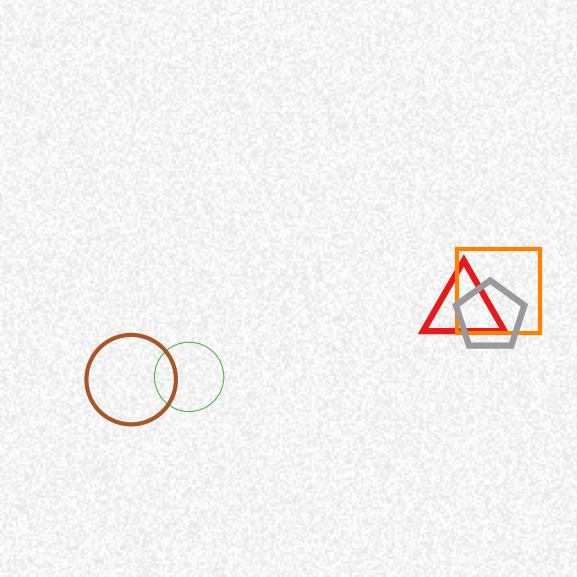[{"shape": "triangle", "thickness": 3, "radius": 0.41, "center": [0.803, 0.467]}, {"shape": "circle", "thickness": 0.5, "radius": 0.3, "center": [0.327, 0.347]}, {"shape": "square", "thickness": 2, "radius": 0.36, "center": [0.863, 0.496]}, {"shape": "circle", "thickness": 2, "radius": 0.39, "center": [0.227, 0.342]}, {"shape": "pentagon", "thickness": 3, "radius": 0.31, "center": [0.849, 0.451]}]